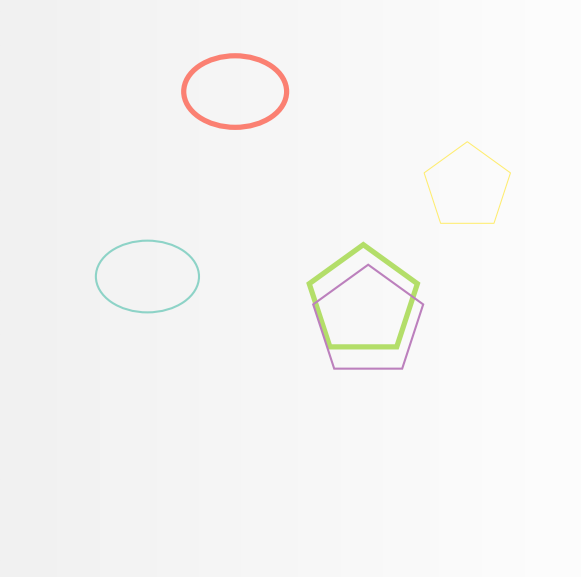[{"shape": "oval", "thickness": 1, "radius": 0.44, "center": [0.254, 0.52]}, {"shape": "oval", "thickness": 2.5, "radius": 0.44, "center": [0.405, 0.841]}, {"shape": "pentagon", "thickness": 2.5, "radius": 0.49, "center": [0.625, 0.478]}, {"shape": "pentagon", "thickness": 1, "radius": 0.5, "center": [0.633, 0.441]}, {"shape": "pentagon", "thickness": 0.5, "radius": 0.39, "center": [0.804, 0.676]}]